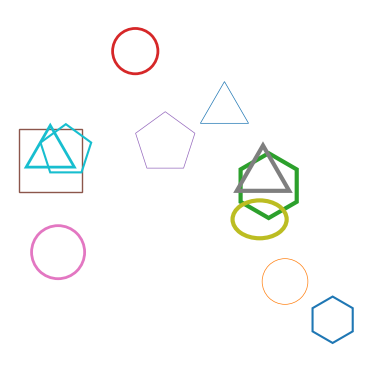[{"shape": "triangle", "thickness": 0.5, "radius": 0.36, "center": [0.583, 0.716]}, {"shape": "hexagon", "thickness": 1.5, "radius": 0.3, "center": [0.864, 0.169]}, {"shape": "circle", "thickness": 0.5, "radius": 0.3, "center": [0.74, 0.269]}, {"shape": "hexagon", "thickness": 3, "radius": 0.42, "center": [0.698, 0.518]}, {"shape": "circle", "thickness": 2, "radius": 0.29, "center": [0.351, 0.867]}, {"shape": "pentagon", "thickness": 0.5, "radius": 0.41, "center": [0.429, 0.629]}, {"shape": "square", "thickness": 1, "radius": 0.41, "center": [0.13, 0.582]}, {"shape": "circle", "thickness": 2, "radius": 0.34, "center": [0.151, 0.345]}, {"shape": "triangle", "thickness": 3, "radius": 0.39, "center": [0.683, 0.544]}, {"shape": "oval", "thickness": 3, "radius": 0.35, "center": [0.674, 0.43]}, {"shape": "pentagon", "thickness": 1.5, "radius": 0.35, "center": [0.171, 0.608]}, {"shape": "triangle", "thickness": 2, "radius": 0.36, "center": [0.131, 0.602]}]